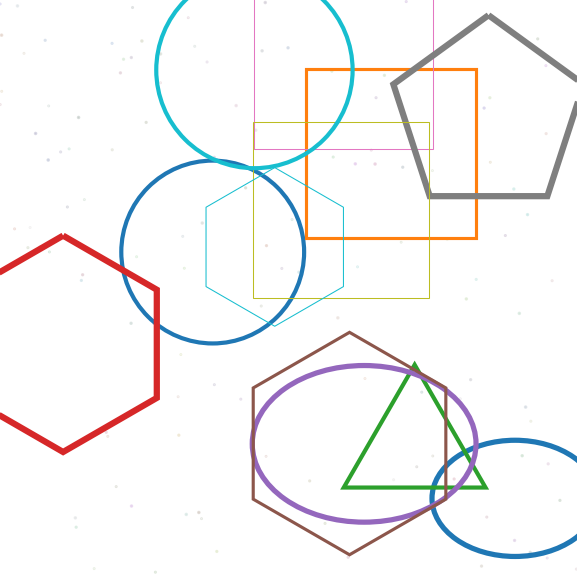[{"shape": "oval", "thickness": 2.5, "radius": 0.72, "center": [0.892, 0.136]}, {"shape": "circle", "thickness": 2, "radius": 0.79, "center": [0.368, 0.563]}, {"shape": "square", "thickness": 1.5, "radius": 0.73, "center": [0.677, 0.734]}, {"shape": "triangle", "thickness": 2, "radius": 0.71, "center": [0.718, 0.226]}, {"shape": "hexagon", "thickness": 3, "radius": 0.94, "center": [0.109, 0.404]}, {"shape": "oval", "thickness": 2.5, "radius": 0.97, "center": [0.631, 0.231]}, {"shape": "hexagon", "thickness": 1.5, "radius": 0.96, "center": [0.605, 0.231]}, {"shape": "square", "thickness": 0.5, "radius": 0.77, "center": [0.595, 0.896]}, {"shape": "pentagon", "thickness": 3, "radius": 0.87, "center": [0.846, 0.8]}, {"shape": "square", "thickness": 0.5, "radius": 0.76, "center": [0.591, 0.635]}, {"shape": "circle", "thickness": 2, "radius": 0.85, "center": [0.441, 0.878]}, {"shape": "hexagon", "thickness": 0.5, "radius": 0.69, "center": [0.476, 0.572]}]